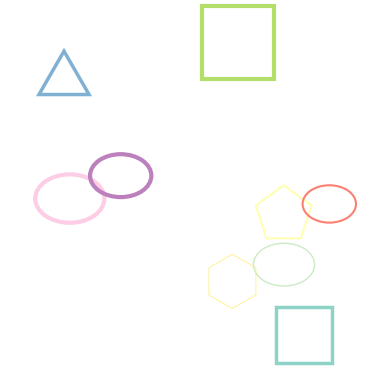[{"shape": "square", "thickness": 2.5, "radius": 0.36, "center": [0.789, 0.129]}, {"shape": "pentagon", "thickness": 1.5, "radius": 0.38, "center": [0.737, 0.443]}, {"shape": "oval", "thickness": 1.5, "radius": 0.35, "center": [0.855, 0.47]}, {"shape": "triangle", "thickness": 2.5, "radius": 0.38, "center": [0.166, 0.792]}, {"shape": "square", "thickness": 3, "radius": 0.47, "center": [0.618, 0.889]}, {"shape": "oval", "thickness": 3, "radius": 0.45, "center": [0.181, 0.484]}, {"shape": "oval", "thickness": 3, "radius": 0.4, "center": [0.314, 0.544]}, {"shape": "oval", "thickness": 1, "radius": 0.4, "center": [0.738, 0.313]}, {"shape": "hexagon", "thickness": 0.5, "radius": 0.35, "center": [0.604, 0.269]}]